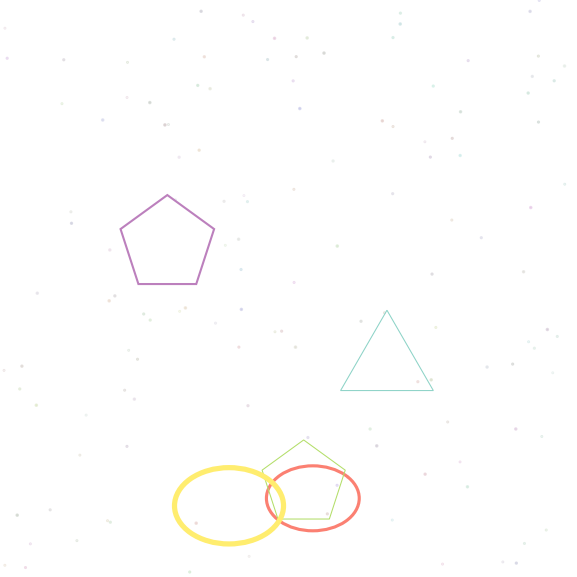[{"shape": "triangle", "thickness": 0.5, "radius": 0.46, "center": [0.67, 0.369]}, {"shape": "oval", "thickness": 1.5, "radius": 0.4, "center": [0.542, 0.136]}, {"shape": "pentagon", "thickness": 0.5, "radius": 0.38, "center": [0.526, 0.162]}, {"shape": "pentagon", "thickness": 1, "radius": 0.43, "center": [0.29, 0.576]}, {"shape": "oval", "thickness": 2.5, "radius": 0.47, "center": [0.397, 0.123]}]